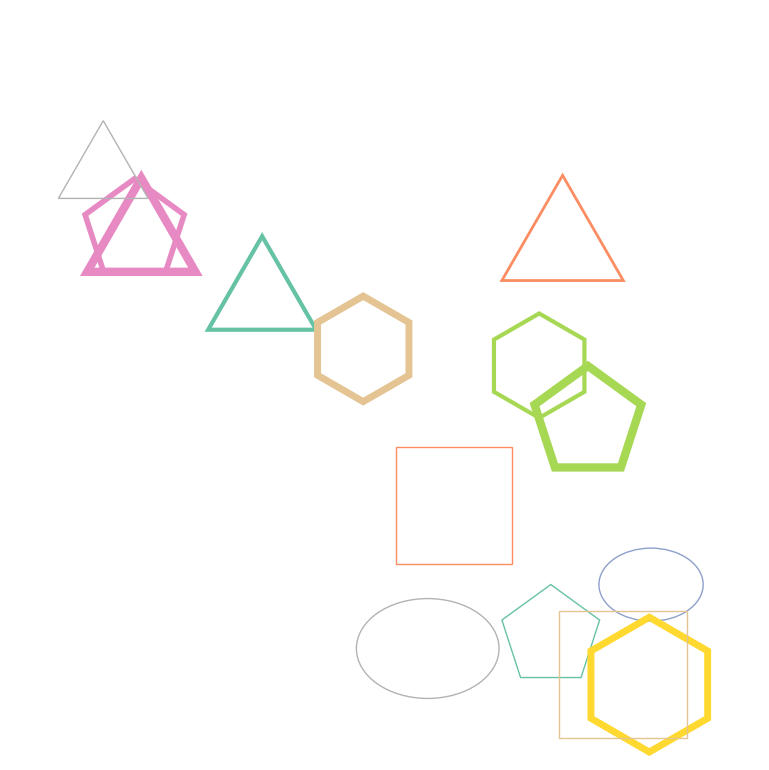[{"shape": "triangle", "thickness": 1.5, "radius": 0.4, "center": [0.34, 0.612]}, {"shape": "pentagon", "thickness": 0.5, "radius": 0.33, "center": [0.715, 0.174]}, {"shape": "triangle", "thickness": 1, "radius": 0.46, "center": [0.731, 0.681]}, {"shape": "square", "thickness": 0.5, "radius": 0.38, "center": [0.59, 0.343]}, {"shape": "oval", "thickness": 0.5, "radius": 0.34, "center": [0.846, 0.241]}, {"shape": "triangle", "thickness": 3, "radius": 0.41, "center": [0.184, 0.688]}, {"shape": "pentagon", "thickness": 2, "radius": 0.34, "center": [0.175, 0.7]}, {"shape": "pentagon", "thickness": 3, "radius": 0.36, "center": [0.764, 0.452]}, {"shape": "hexagon", "thickness": 1.5, "radius": 0.34, "center": [0.7, 0.525]}, {"shape": "hexagon", "thickness": 2.5, "radius": 0.44, "center": [0.843, 0.111]}, {"shape": "hexagon", "thickness": 2.5, "radius": 0.34, "center": [0.472, 0.547]}, {"shape": "square", "thickness": 0.5, "radius": 0.41, "center": [0.809, 0.124]}, {"shape": "oval", "thickness": 0.5, "radius": 0.46, "center": [0.555, 0.158]}, {"shape": "triangle", "thickness": 0.5, "radius": 0.34, "center": [0.134, 0.776]}]